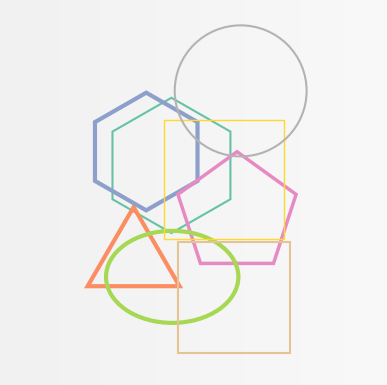[{"shape": "hexagon", "thickness": 1.5, "radius": 0.88, "center": [0.442, 0.57]}, {"shape": "triangle", "thickness": 3, "radius": 0.68, "center": [0.345, 0.325]}, {"shape": "hexagon", "thickness": 3, "radius": 0.76, "center": [0.377, 0.606]}, {"shape": "pentagon", "thickness": 2.5, "radius": 0.8, "center": [0.612, 0.446]}, {"shape": "oval", "thickness": 3, "radius": 0.85, "center": [0.444, 0.281]}, {"shape": "square", "thickness": 1, "radius": 0.77, "center": [0.578, 0.534]}, {"shape": "square", "thickness": 1.5, "radius": 0.72, "center": [0.604, 0.228]}, {"shape": "circle", "thickness": 1.5, "radius": 0.85, "center": [0.621, 0.764]}]